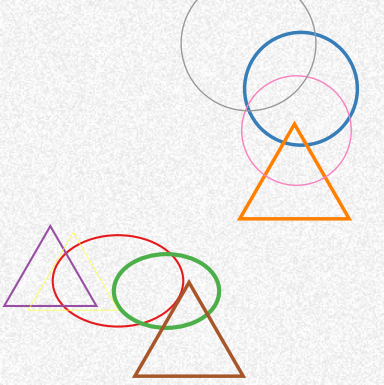[{"shape": "oval", "thickness": 1.5, "radius": 0.85, "center": [0.306, 0.27]}, {"shape": "circle", "thickness": 2.5, "radius": 0.73, "center": [0.782, 0.769]}, {"shape": "oval", "thickness": 3, "radius": 0.68, "center": [0.432, 0.244]}, {"shape": "triangle", "thickness": 1.5, "radius": 0.69, "center": [0.131, 0.274]}, {"shape": "triangle", "thickness": 2.5, "radius": 0.82, "center": [0.765, 0.514]}, {"shape": "triangle", "thickness": 0.5, "radius": 0.67, "center": [0.19, 0.262]}, {"shape": "triangle", "thickness": 2.5, "radius": 0.81, "center": [0.491, 0.104]}, {"shape": "circle", "thickness": 1, "radius": 0.71, "center": [0.77, 0.661]}, {"shape": "circle", "thickness": 1, "radius": 0.88, "center": [0.646, 0.887]}]